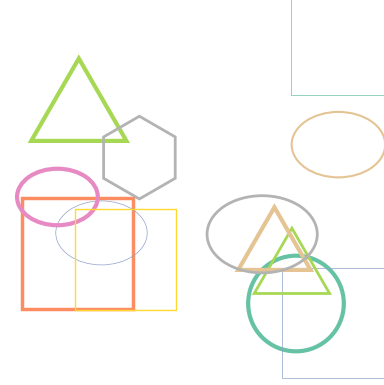[{"shape": "circle", "thickness": 3, "radius": 0.62, "center": [0.769, 0.212]}, {"shape": "square", "thickness": 0.5, "radius": 0.68, "center": [0.894, 0.89]}, {"shape": "square", "thickness": 2.5, "radius": 0.72, "center": [0.201, 0.342]}, {"shape": "oval", "thickness": 0.5, "radius": 0.59, "center": [0.264, 0.395]}, {"shape": "square", "thickness": 0.5, "radius": 0.72, "center": [0.876, 0.161]}, {"shape": "oval", "thickness": 3, "radius": 0.52, "center": [0.149, 0.488]}, {"shape": "triangle", "thickness": 3, "radius": 0.71, "center": [0.205, 0.705]}, {"shape": "triangle", "thickness": 2, "radius": 0.57, "center": [0.758, 0.294]}, {"shape": "square", "thickness": 1, "radius": 0.66, "center": [0.326, 0.325]}, {"shape": "triangle", "thickness": 3, "radius": 0.54, "center": [0.713, 0.353]}, {"shape": "oval", "thickness": 1.5, "radius": 0.61, "center": [0.879, 0.624]}, {"shape": "hexagon", "thickness": 2, "radius": 0.54, "center": [0.362, 0.591]}, {"shape": "oval", "thickness": 2, "radius": 0.72, "center": [0.681, 0.392]}]